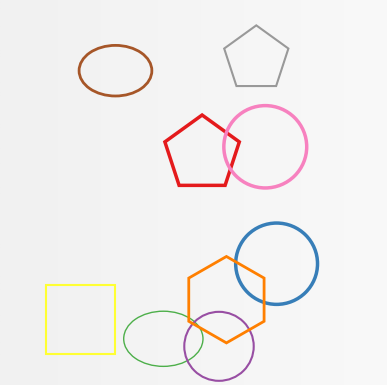[{"shape": "pentagon", "thickness": 2.5, "radius": 0.5, "center": [0.522, 0.6]}, {"shape": "circle", "thickness": 2.5, "radius": 0.53, "center": [0.714, 0.315]}, {"shape": "oval", "thickness": 1, "radius": 0.51, "center": [0.422, 0.12]}, {"shape": "circle", "thickness": 1.5, "radius": 0.45, "center": [0.565, 0.1]}, {"shape": "hexagon", "thickness": 2, "radius": 0.56, "center": [0.584, 0.222]}, {"shape": "square", "thickness": 1.5, "radius": 0.45, "center": [0.208, 0.17]}, {"shape": "oval", "thickness": 2, "radius": 0.47, "center": [0.298, 0.816]}, {"shape": "circle", "thickness": 2.5, "radius": 0.53, "center": [0.685, 0.619]}, {"shape": "pentagon", "thickness": 1.5, "radius": 0.44, "center": [0.661, 0.847]}]